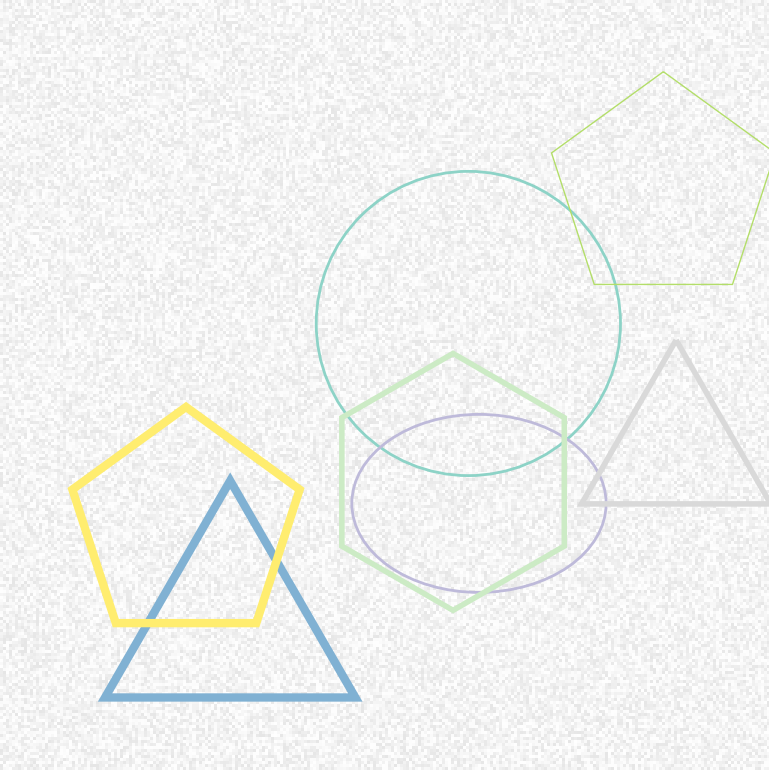[{"shape": "circle", "thickness": 1, "radius": 0.99, "center": [0.608, 0.58]}, {"shape": "oval", "thickness": 1, "radius": 0.83, "center": [0.622, 0.346]}, {"shape": "triangle", "thickness": 3, "radius": 0.94, "center": [0.299, 0.188]}, {"shape": "pentagon", "thickness": 0.5, "radius": 0.76, "center": [0.862, 0.754]}, {"shape": "triangle", "thickness": 2, "radius": 0.71, "center": [0.878, 0.416]}, {"shape": "hexagon", "thickness": 2, "radius": 0.83, "center": [0.588, 0.374]}, {"shape": "pentagon", "thickness": 3, "radius": 0.78, "center": [0.242, 0.316]}]